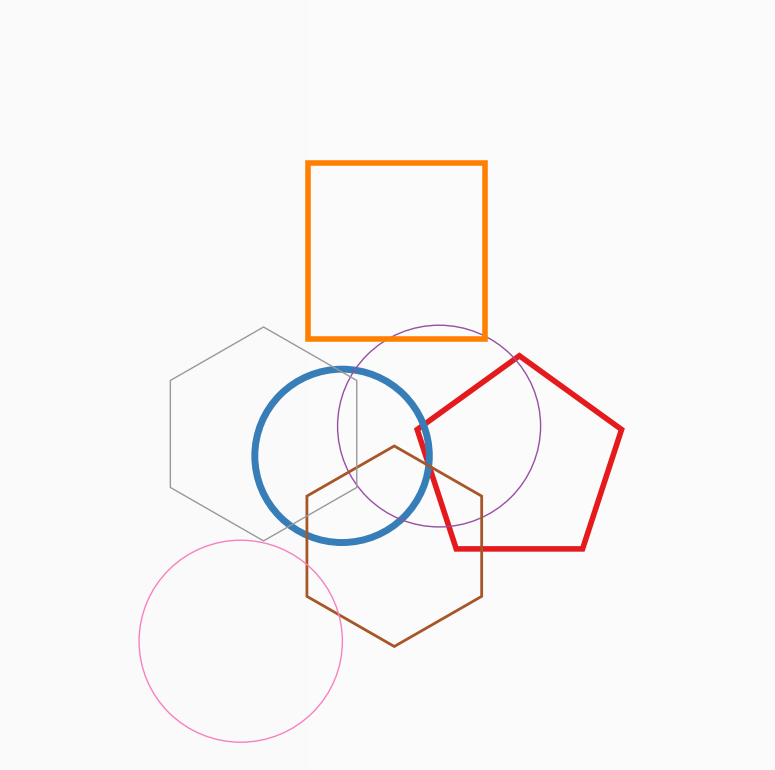[{"shape": "pentagon", "thickness": 2, "radius": 0.69, "center": [0.67, 0.399]}, {"shape": "circle", "thickness": 2.5, "radius": 0.56, "center": [0.441, 0.408]}, {"shape": "circle", "thickness": 0.5, "radius": 0.65, "center": [0.567, 0.447]}, {"shape": "square", "thickness": 2, "radius": 0.57, "center": [0.512, 0.674]}, {"shape": "hexagon", "thickness": 1, "radius": 0.65, "center": [0.509, 0.291]}, {"shape": "circle", "thickness": 0.5, "radius": 0.66, "center": [0.311, 0.167]}, {"shape": "hexagon", "thickness": 0.5, "radius": 0.69, "center": [0.34, 0.436]}]